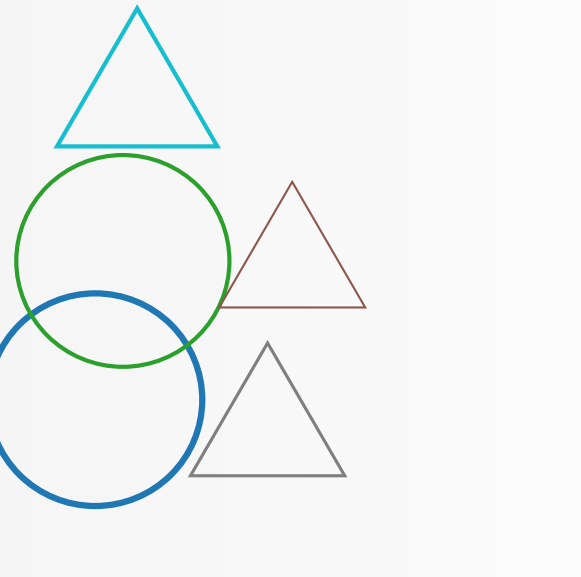[{"shape": "circle", "thickness": 3, "radius": 0.92, "center": [0.164, 0.307]}, {"shape": "circle", "thickness": 2, "radius": 0.92, "center": [0.211, 0.547]}, {"shape": "triangle", "thickness": 1, "radius": 0.73, "center": [0.503, 0.539]}, {"shape": "triangle", "thickness": 1.5, "radius": 0.77, "center": [0.46, 0.252]}, {"shape": "triangle", "thickness": 2, "radius": 0.8, "center": [0.236, 0.825]}]